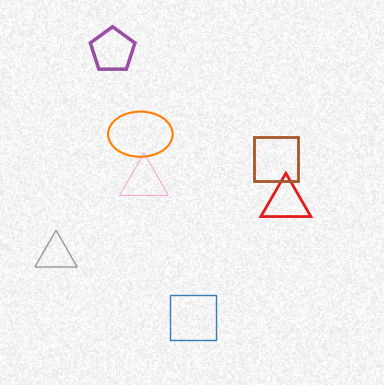[{"shape": "triangle", "thickness": 2, "radius": 0.38, "center": [0.743, 0.475]}, {"shape": "square", "thickness": 1, "radius": 0.29, "center": [0.501, 0.175]}, {"shape": "pentagon", "thickness": 2.5, "radius": 0.3, "center": [0.292, 0.87]}, {"shape": "oval", "thickness": 1.5, "radius": 0.42, "center": [0.365, 0.651]}, {"shape": "square", "thickness": 2, "radius": 0.29, "center": [0.716, 0.586]}, {"shape": "triangle", "thickness": 0.5, "radius": 0.37, "center": [0.374, 0.529]}, {"shape": "triangle", "thickness": 1, "radius": 0.32, "center": [0.146, 0.338]}]